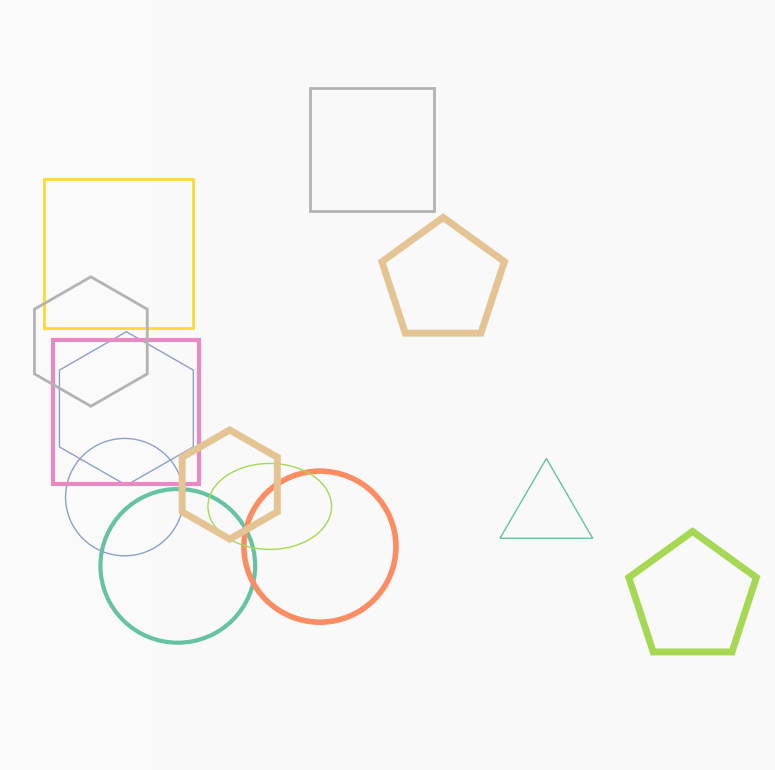[{"shape": "triangle", "thickness": 0.5, "radius": 0.35, "center": [0.705, 0.335]}, {"shape": "circle", "thickness": 1.5, "radius": 0.5, "center": [0.229, 0.265]}, {"shape": "circle", "thickness": 2, "radius": 0.49, "center": [0.413, 0.29]}, {"shape": "hexagon", "thickness": 0.5, "radius": 0.5, "center": [0.163, 0.469]}, {"shape": "circle", "thickness": 0.5, "radius": 0.38, "center": [0.161, 0.354]}, {"shape": "square", "thickness": 1.5, "radius": 0.47, "center": [0.162, 0.465]}, {"shape": "oval", "thickness": 0.5, "radius": 0.4, "center": [0.348, 0.342]}, {"shape": "pentagon", "thickness": 2.5, "radius": 0.43, "center": [0.894, 0.223]}, {"shape": "square", "thickness": 1, "radius": 0.48, "center": [0.153, 0.671]}, {"shape": "pentagon", "thickness": 2.5, "radius": 0.42, "center": [0.572, 0.635]}, {"shape": "hexagon", "thickness": 2.5, "radius": 0.35, "center": [0.296, 0.371]}, {"shape": "square", "thickness": 1, "radius": 0.4, "center": [0.48, 0.806]}, {"shape": "hexagon", "thickness": 1, "radius": 0.42, "center": [0.117, 0.556]}]